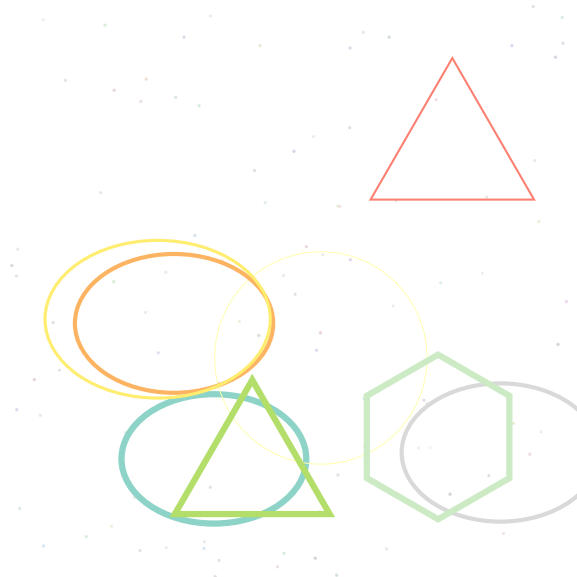[{"shape": "oval", "thickness": 3, "radius": 0.8, "center": [0.37, 0.205]}, {"shape": "circle", "thickness": 0.5, "radius": 0.92, "center": [0.556, 0.379]}, {"shape": "triangle", "thickness": 1, "radius": 0.82, "center": [0.783, 0.735]}, {"shape": "oval", "thickness": 2, "radius": 0.86, "center": [0.301, 0.439]}, {"shape": "triangle", "thickness": 3, "radius": 0.77, "center": [0.437, 0.186]}, {"shape": "oval", "thickness": 2, "radius": 0.85, "center": [0.866, 0.216]}, {"shape": "hexagon", "thickness": 3, "radius": 0.71, "center": [0.759, 0.242]}, {"shape": "oval", "thickness": 1.5, "radius": 0.98, "center": [0.273, 0.446]}]